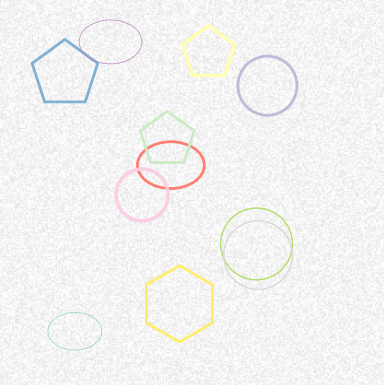[{"shape": "oval", "thickness": 0.5, "radius": 0.35, "center": [0.194, 0.14]}, {"shape": "pentagon", "thickness": 2.5, "radius": 0.36, "center": [0.542, 0.862]}, {"shape": "circle", "thickness": 2, "radius": 0.38, "center": [0.695, 0.777]}, {"shape": "oval", "thickness": 2, "radius": 0.43, "center": [0.444, 0.571]}, {"shape": "pentagon", "thickness": 2, "radius": 0.45, "center": [0.169, 0.808]}, {"shape": "circle", "thickness": 1, "radius": 0.47, "center": [0.666, 0.366]}, {"shape": "circle", "thickness": 2.5, "radius": 0.34, "center": [0.369, 0.494]}, {"shape": "circle", "thickness": 1, "radius": 0.45, "center": [0.67, 0.337]}, {"shape": "oval", "thickness": 0.5, "radius": 0.41, "center": [0.287, 0.891]}, {"shape": "pentagon", "thickness": 2, "radius": 0.37, "center": [0.434, 0.638]}, {"shape": "hexagon", "thickness": 2, "radius": 0.5, "center": [0.466, 0.211]}]